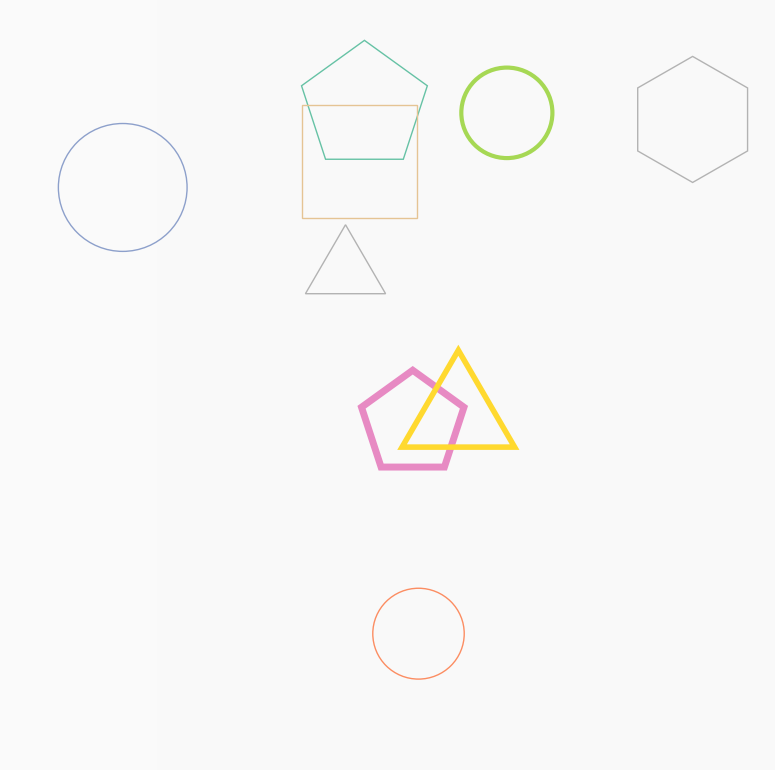[{"shape": "pentagon", "thickness": 0.5, "radius": 0.43, "center": [0.47, 0.862]}, {"shape": "circle", "thickness": 0.5, "radius": 0.29, "center": [0.54, 0.177]}, {"shape": "circle", "thickness": 0.5, "radius": 0.42, "center": [0.158, 0.757]}, {"shape": "pentagon", "thickness": 2.5, "radius": 0.35, "center": [0.533, 0.45]}, {"shape": "circle", "thickness": 1.5, "radius": 0.29, "center": [0.654, 0.853]}, {"shape": "triangle", "thickness": 2, "radius": 0.42, "center": [0.591, 0.461]}, {"shape": "square", "thickness": 0.5, "radius": 0.37, "center": [0.464, 0.79]}, {"shape": "triangle", "thickness": 0.5, "radius": 0.3, "center": [0.446, 0.648]}, {"shape": "hexagon", "thickness": 0.5, "radius": 0.41, "center": [0.894, 0.845]}]